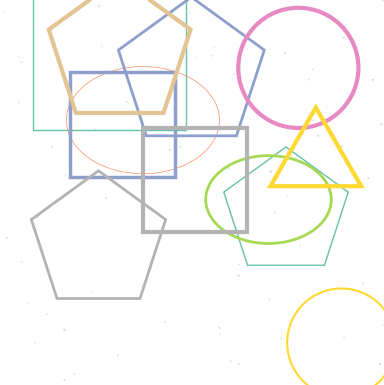[{"shape": "pentagon", "thickness": 1, "radius": 0.85, "center": [0.743, 0.448]}, {"shape": "square", "thickness": 1, "radius": 0.99, "center": [0.284, 0.861]}, {"shape": "oval", "thickness": 0.5, "radius": 0.99, "center": [0.371, 0.688]}, {"shape": "pentagon", "thickness": 2, "radius": 1.0, "center": [0.497, 0.808]}, {"shape": "square", "thickness": 2.5, "radius": 0.68, "center": [0.318, 0.677]}, {"shape": "circle", "thickness": 3, "radius": 0.78, "center": [0.775, 0.824]}, {"shape": "oval", "thickness": 2, "radius": 0.82, "center": [0.697, 0.482]}, {"shape": "triangle", "thickness": 3, "radius": 0.68, "center": [0.82, 0.585]}, {"shape": "circle", "thickness": 1.5, "radius": 0.7, "center": [0.887, 0.11]}, {"shape": "pentagon", "thickness": 3, "radius": 0.97, "center": [0.311, 0.863]}, {"shape": "square", "thickness": 3, "radius": 0.67, "center": [0.506, 0.533]}, {"shape": "pentagon", "thickness": 2, "radius": 0.92, "center": [0.256, 0.373]}]